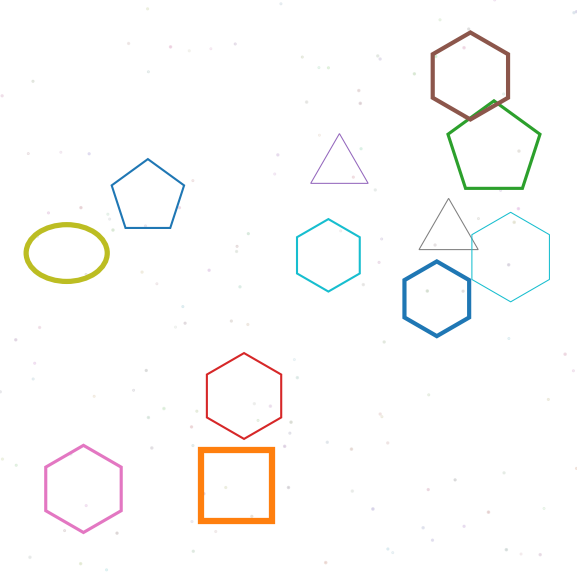[{"shape": "hexagon", "thickness": 2, "radius": 0.32, "center": [0.756, 0.482]}, {"shape": "pentagon", "thickness": 1, "radius": 0.33, "center": [0.256, 0.658]}, {"shape": "square", "thickness": 3, "radius": 0.31, "center": [0.41, 0.158]}, {"shape": "pentagon", "thickness": 1.5, "radius": 0.42, "center": [0.855, 0.741]}, {"shape": "hexagon", "thickness": 1, "radius": 0.37, "center": [0.423, 0.313]}, {"shape": "triangle", "thickness": 0.5, "radius": 0.29, "center": [0.588, 0.71]}, {"shape": "hexagon", "thickness": 2, "radius": 0.38, "center": [0.815, 0.868]}, {"shape": "hexagon", "thickness": 1.5, "radius": 0.38, "center": [0.145, 0.153]}, {"shape": "triangle", "thickness": 0.5, "radius": 0.3, "center": [0.777, 0.597]}, {"shape": "oval", "thickness": 2.5, "radius": 0.35, "center": [0.115, 0.561]}, {"shape": "hexagon", "thickness": 1, "radius": 0.31, "center": [0.569, 0.557]}, {"shape": "hexagon", "thickness": 0.5, "radius": 0.39, "center": [0.884, 0.554]}]